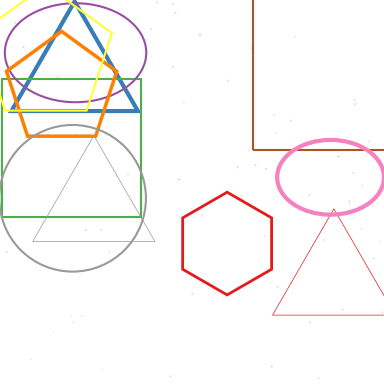[{"shape": "hexagon", "thickness": 2, "radius": 0.67, "center": [0.59, 0.367]}, {"shape": "triangle", "thickness": 0.5, "radius": 0.92, "center": [0.867, 0.274]}, {"shape": "triangle", "thickness": 3, "radius": 0.95, "center": [0.194, 0.806]}, {"shape": "square", "thickness": 1.5, "radius": 0.9, "center": [0.186, 0.616]}, {"shape": "oval", "thickness": 1.5, "radius": 0.92, "center": [0.196, 0.863]}, {"shape": "pentagon", "thickness": 2.5, "radius": 0.75, "center": [0.16, 0.768]}, {"shape": "pentagon", "thickness": 1.5, "radius": 0.9, "center": [0.119, 0.859]}, {"shape": "square", "thickness": 1.5, "radius": 0.99, "center": [0.857, 0.808]}, {"shape": "oval", "thickness": 3, "radius": 0.69, "center": [0.859, 0.539]}, {"shape": "circle", "thickness": 1.5, "radius": 0.95, "center": [0.189, 0.485]}, {"shape": "triangle", "thickness": 0.5, "radius": 0.92, "center": [0.244, 0.464]}]